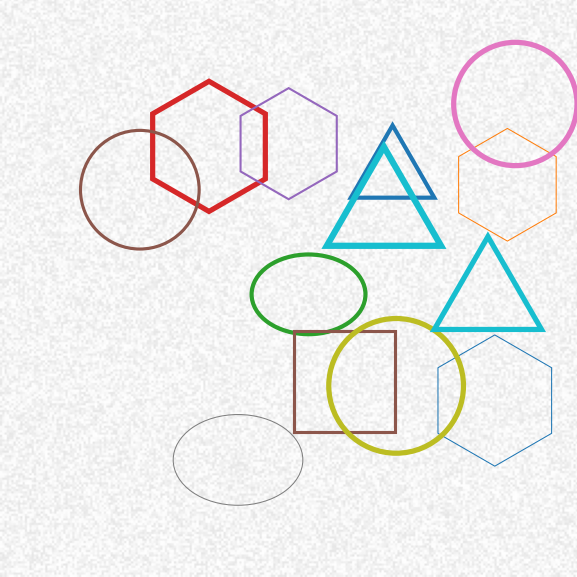[{"shape": "hexagon", "thickness": 0.5, "radius": 0.57, "center": [0.857, 0.306]}, {"shape": "triangle", "thickness": 2, "radius": 0.42, "center": [0.68, 0.699]}, {"shape": "hexagon", "thickness": 0.5, "radius": 0.49, "center": [0.879, 0.679]}, {"shape": "oval", "thickness": 2, "radius": 0.49, "center": [0.534, 0.489]}, {"shape": "hexagon", "thickness": 2.5, "radius": 0.56, "center": [0.362, 0.746]}, {"shape": "hexagon", "thickness": 1, "radius": 0.48, "center": [0.5, 0.75]}, {"shape": "circle", "thickness": 1.5, "radius": 0.51, "center": [0.242, 0.671]}, {"shape": "square", "thickness": 1.5, "radius": 0.44, "center": [0.597, 0.338]}, {"shape": "circle", "thickness": 2.5, "radius": 0.53, "center": [0.892, 0.819]}, {"shape": "oval", "thickness": 0.5, "radius": 0.56, "center": [0.412, 0.203]}, {"shape": "circle", "thickness": 2.5, "radius": 0.58, "center": [0.686, 0.331]}, {"shape": "triangle", "thickness": 2.5, "radius": 0.54, "center": [0.845, 0.482]}, {"shape": "triangle", "thickness": 3, "radius": 0.57, "center": [0.665, 0.631]}]